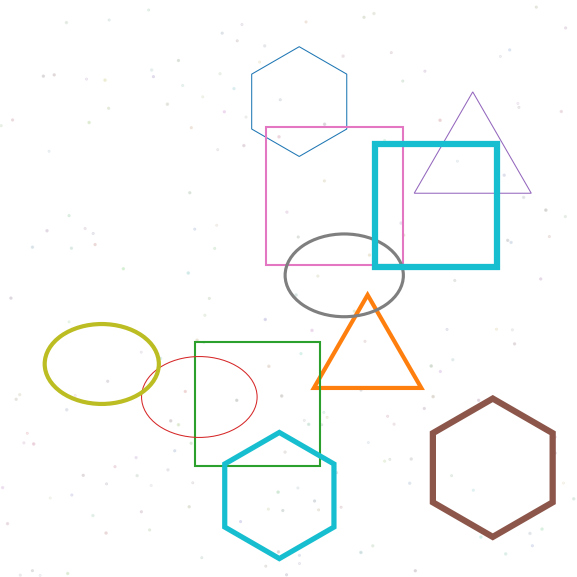[{"shape": "hexagon", "thickness": 0.5, "radius": 0.48, "center": [0.518, 0.823]}, {"shape": "triangle", "thickness": 2, "radius": 0.54, "center": [0.637, 0.381]}, {"shape": "square", "thickness": 1, "radius": 0.54, "center": [0.446, 0.3]}, {"shape": "oval", "thickness": 0.5, "radius": 0.5, "center": [0.345, 0.312]}, {"shape": "triangle", "thickness": 0.5, "radius": 0.59, "center": [0.819, 0.723]}, {"shape": "hexagon", "thickness": 3, "radius": 0.6, "center": [0.853, 0.189]}, {"shape": "square", "thickness": 1, "radius": 0.6, "center": [0.579, 0.66]}, {"shape": "oval", "thickness": 1.5, "radius": 0.51, "center": [0.596, 0.522]}, {"shape": "oval", "thickness": 2, "radius": 0.49, "center": [0.176, 0.369]}, {"shape": "square", "thickness": 3, "radius": 0.53, "center": [0.755, 0.643]}, {"shape": "hexagon", "thickness": 2.5, "radius": 0.55, "center": [0.484, 0.141]}]